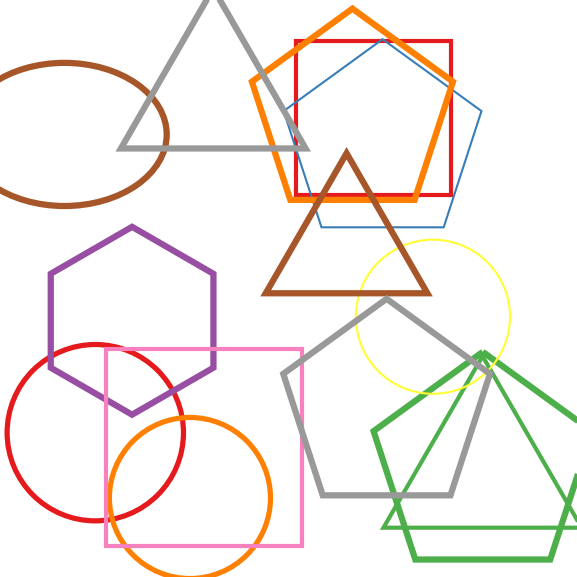[{"shape": "square", "thickness": 2, "radius": 0.67, "center": [0.647, 0.795]}, {"shape": "circle", "thickness": 2.5, "radius": 0.76, "center": [0.165, 0.25]}, {"shape": "pentagon", "thickness": 1, "radius": 0.9, "center": [0.662, 0.751]}, {"shape": "triangle", "thickness": 2, "radius": 0.99, "center": [0.836, 0.184]}, {"shape": "pentagon", "thickness": 3, "radius": 0.99, "center": [0.836, 0.191]}, {"shape": "hexagon", "thickness": 3, "radius": 0.81, "center": [0.229, 0.444]}, {"shape": "circle", "thickness": 2.5, "radius": 0.7, "center": [0.329, 0.137]}, {"shape": "pentagon", "thickness": 3, "radius": 0.92, "center": [0.61, 0.801]}, {"shape": "circle", "thickness": 1, "radius": 0.67, "center": [0.75, 0.451]}, {"shape": "triangle", "thickness": 3, "radius": 0.81, "center": [0.6, 0.572]}, {"shape": "oval", "thickness": 3, "radius": 0.89, "center": [0.112, 0.766]}, {"shape": "square", "thickness": 2, "radius": 0.85, "center": [0.353, 0.224]}, {"shape": "triangle", "thickness": 3, "radius": 0.92, "center": [0.369, 0.834]}, {"shape": "pentagon", "thickness": 3, "radius": 0.94, "center": [0.669, 0.294]}]